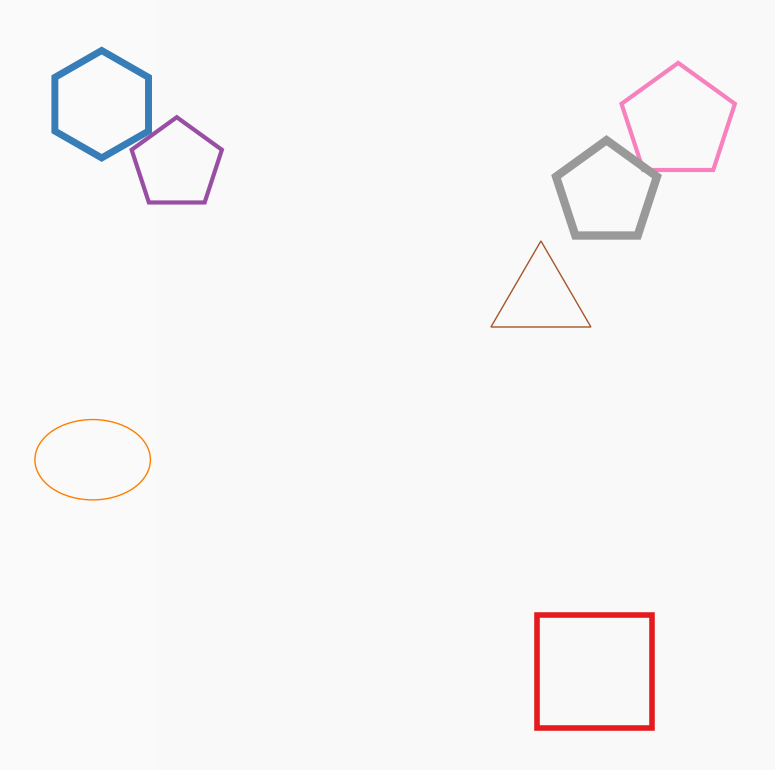[{"shape": "square", "thickness": 2, "radius": 0.37, "center": [0.767, 0.128]}, {"shape": "hexagon", "thickness": 2.5, "radius": 0.35, "center": [0.131, 0.865]}, {"shape": "pentagon", "thickness": 1.5, "radius": 0.31, "center": [0.228, 0.787]}, {"shape": "oval", "thickness": 0.5, "radius": 0.37, "center": [0.12, 0.403]}, {"shape": "triangle", "thickness": 0.5, "radius": 0.37, "center": [0.698, 0.613]}, {"shape": "pentagon", "thickness": 1.5, "radius": 0.38, "center": [0.875, 0.841]}, {"shape": "pentagon", "thickness": 3, "radius": 0.34, "center": [0.783, 0.749]}]